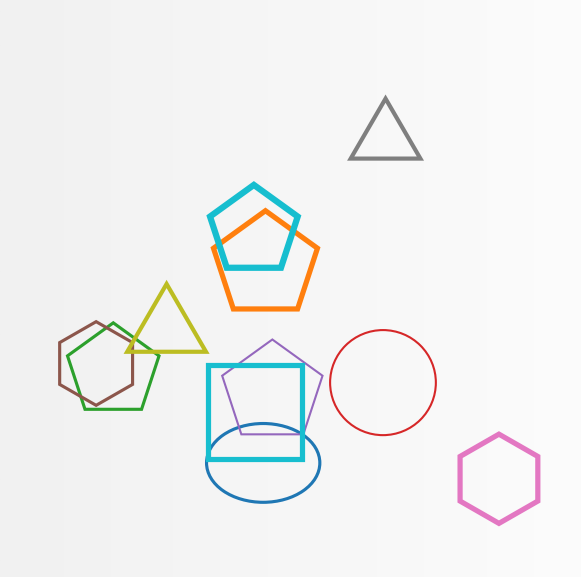[{"shape": "oval", "thickness": 1.5, "radius": 0.49, "center": [0.453, 0.198]}, {"shape": "pentagon", "thickness": 2.5, "radius": 0.47, "center": [0.457, 0.54]}, {"shape": "pentagon", "thickness": 1.5, "radius": 0.41, "center": [0.195, 0.357]}, {"shape": "circle", "thickness": 1, "radius": 0.45, "center": [0.659, 0.337]}, {"shape": "pentagon", "thickness": 1, "radius": 0.45, "center": [0.469, 0.32]}, {"shape": "hexagon", "thickness": 1.5, "radius": 0.36, "center": [0.165, 0.37]}, {"shape": "hexagon", "thickness": 2.5, "radius": 0.39, "center": [0.858, 0.17]}, {"shape": "triangle", "thickness": 2, "radius": 0.35, "center": [0.663, 0.759]}, {"shape": "triangle", "thickness": 2, "radius": 0.39, "center": [0.287, 0.429]}, {"shape": "pentagon", "thickness": 3, "radius": 0.4, "center": [0.437, 0.6]}, {"shape": "square", "thickness": 2.5, "radius": 0.4, "center": [0.438, 0.285]}]